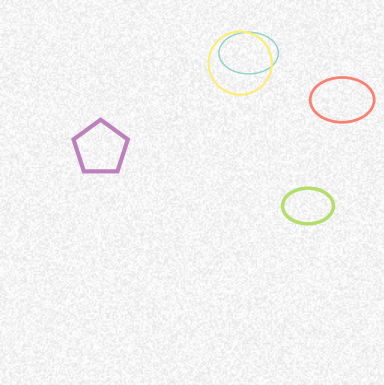[{"shape": "oval", "thickness": 1, "radius": 0.39, "center": [0.646, 0.862]}, {"shape": "oval", "thickness": 2, "radius": 0.42, "center": [0.889, 0.741]}, {"shape": "oval", "thickness": 2.5, "radius": 0.33, "center": [0.8, 0.465]}, {"shape": "pentagon", "thickness": 3, "radius": 0.37, "center": [0.261, 0.615]}, {"shape": "circle", "thickness": 1.5, "radius": 0.41, "center": [0.624, 0.836]}]